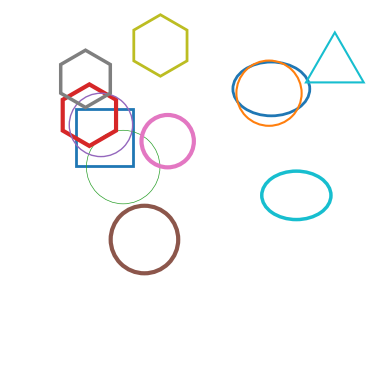[{"shape": "square", "thickness": 2, "radius": 0.37, "center": [0.27, 0.642]}, {"shape": "oval", "thickness": 2, "radius": 0.5, "center": [0.705, 0.769]}, {"shape": "circle", "thickness": 1.5, "radius": 0.42, "center": [0.699, 0.758]}, {"shape": "circle", "thickness": 0.5, "radius": 0.48, "center": [0.32, 0.566]}, {"shape": "hexagon", "thickness": 3, "radius": 0.4, "center": [0.232, 0.701]}, {"shape": "circle", "thickness": 1, "radius": 0.41, "center": [0.262, 0.676]}, {"shape": "circle", "thickness": 3, "radius": 0.44, "center": [0.375, 0.378]}, {"shape": "circle", "thickness": 3, "radius": 0.34, "center": [0.436, 0.633]}, {"shape": "hexagon", "thickness": 2.5, "radius": 0.37, "center": [0.222, 0.795]}, {"shape": "hexagon", "thickness": 2, "radius": 0.4, "center": [0.417, 0.882]}, {"shape": "triangle", "thickness": 1.5, "radius": 0.43, "center": [0.87, 0.829]}, {"shape": "oval", "thickness": 2.5, "radius": 0.45, "center": [0.77, 0.493]}]